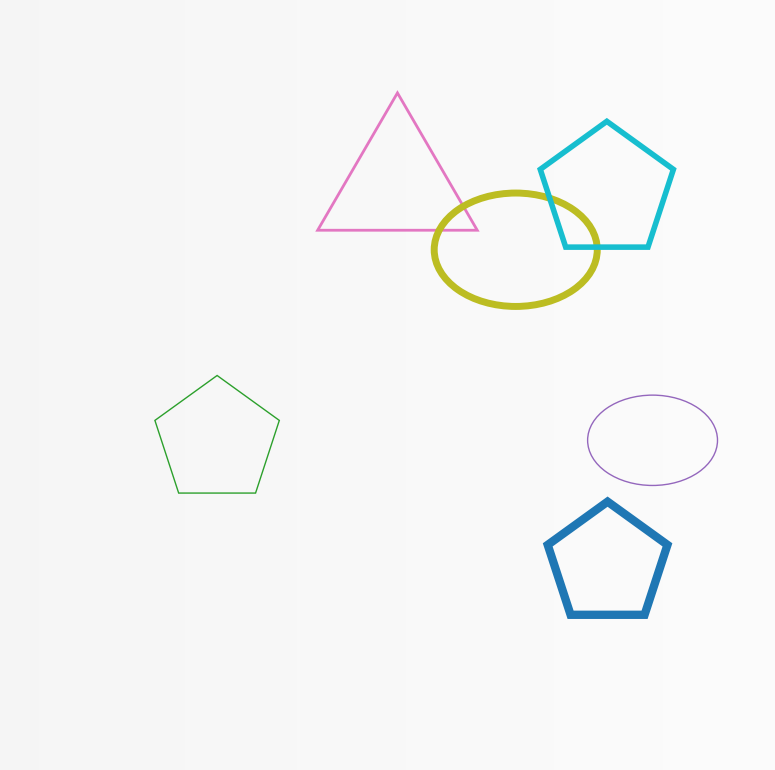[{"shape": "pentagon", "thickness": 3, "radius": 0.41, "center": [0.784, 0.267]}, {"shape": "pentagon", "thickness": 0.5, "radius": 0.42, "center": [0.28, 0.428]}, {"shape": "oval", "thickness": 0.5, "radius": 0.42, "center": [0.842, 0.428]}, {"shape": "triangle", "thickness": 1, "radius": 0.59, "center": [0.513, 0.76]}, {"shape": "oval", "thickness": 2.5, "radius": 0.53, "center": [0.665, 0.676]}, {"shape": "pentagon", "thickness": 2, "radius": 0.45, "center": [0.783, 0.752]}]